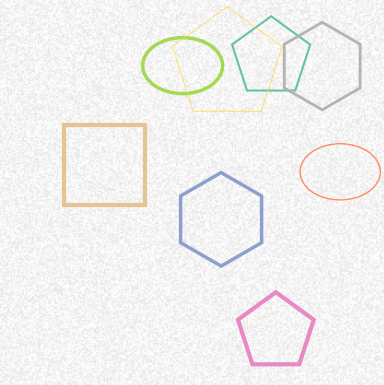[{"shape": "pentagon", "thickness": 1.5, "radius": 0.53, "center": [0.704, 0.851]}, {"shape": "oval", "thickness": 1, "radius": 0.52, "center": [0.884, 0.554]}, {"shape": "hexagon", "thickness": 2.5, "radius": 0.61, "center": [0.574, 0.43]}, {"shape": "pentagon", "thickness": 3, "radius": 0.52, "center": [0.717, 0.138]}, {"shape": "oval", "thickness": 2.5, "radius": 0.52, "center": [0.474, 0.83]}, {"shape": "pentagon", "thickness": 0.5, "radius": 0.75, "center": [0.59, 0.833]}, {"shape": "square", "thickness": 3, "radius": 0.52, "center": [0.271, 0.572]}, {"shape": "hexagon", "thickness": 2, "radius": 0.57, "center": [0.837, 0.828]}]